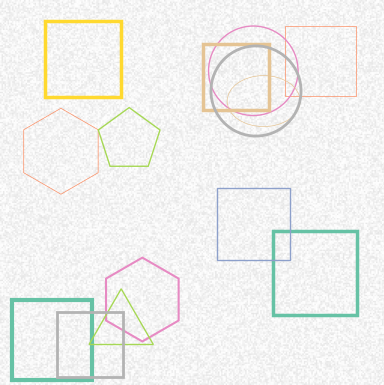[{"shape": "square", "thickness": 3, "radius": 0.52, "center": [0.134, 0.117]}, {"shape": "square", "thickness": 2.5, "radius": 0.54, "center": [0.817, 0.292]}, {"shape": "hexagon", "thickness": 0.5, "radius": 0.56, "center": [0.158, 0.607]}, {"shape": "square", "thickness": 0.5, "radius": 0.46, "center": [0.833, 0.842]}, {"shape": "square", "thickness": 1, "radius": 0.47, "center": [0.659, 0.418]}, {"shape": "circle", "thickness": 1, "radius": 0.58, "center": [0.658, 0.816]}, {"shape": "hexagon", "thickness": 1.5, "radius": 0.54, "center": [0.37, 0.222]}, {"shape": "pentagon", "thickness": 1, "radius": 0.42, "center": [0.335, 0.636]}, {"shape": "triangle", "thickness": 1, "radius": 0.48, "center": [0.315, 0.153]}, {"shape": "square", "thickness": 2.5, "radius": 0.49, "center": [0.216, 0.846]}, {"shape": "square", "thickness": 2.5, "radius": 0.43, "center": [0.613, 0.8]}, {"shape": "oval", "thickness": 0.5, "radius": 0.47, "center": [0.685, 0.737]}, {"shape": "square", "thickness": 2, "radius": 0.42, "center": [0.234, 0.105]}, {"shape": "circle", "thickness": 2, "radius": 0.59, "center": [0.665, 0.764]}]